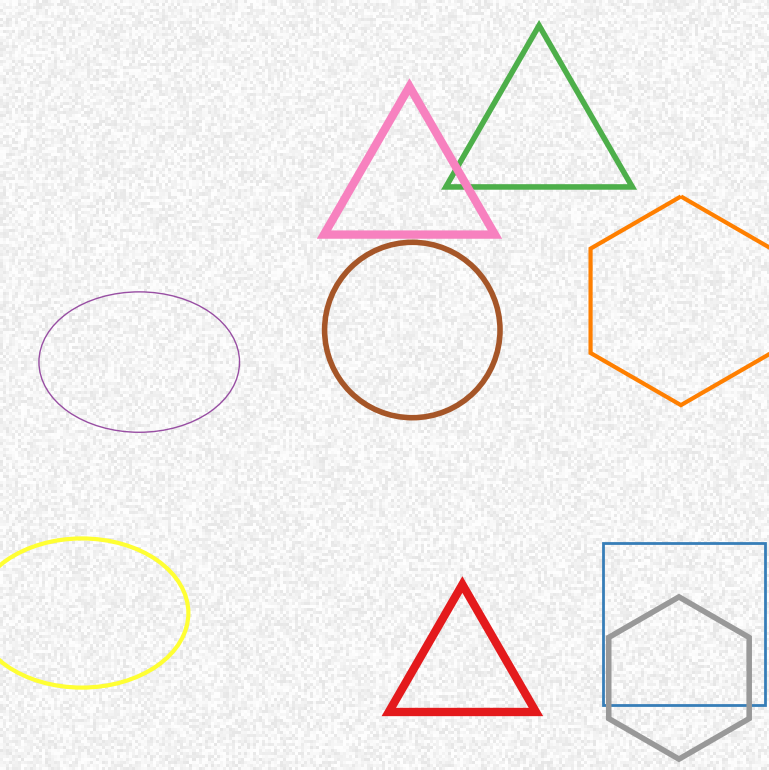[{"shape": "triangle", "thickness": 3, "radius": 0.55, "center": [0.6, 0.131]}, {"shape": "square", "thickness": 1, "radius": 0.53, "center": [0.889, 0.19]}, {"shape": "triangle", "thickness": 2, "radius": 0.7, "center": [0.7, 0.827]}, {"shape": "oval", "thickness": 0.5, "radius": 0.65, "center": [0.181, 0.53]}, {"shape": "hexagon", "thickness": 1.5, "radius": 0.68, "center": [0.884, 0.609]}, {"shape": "oval", "thickness": 1.5, "radius": 0.69, "center": [0.106, 0.204]}, {"shape": "circle", "thickness": 2, "radius": 0.57, "center": [0.535, 0.571]}, {"shape": "triangle", "thickness": 3, "radius": 0.64, "center": [0.532, 0.759]}, {"shape": "hexagon", "thickness": 2, "radius": 0.53, "center": [0.882, 0.119]}]